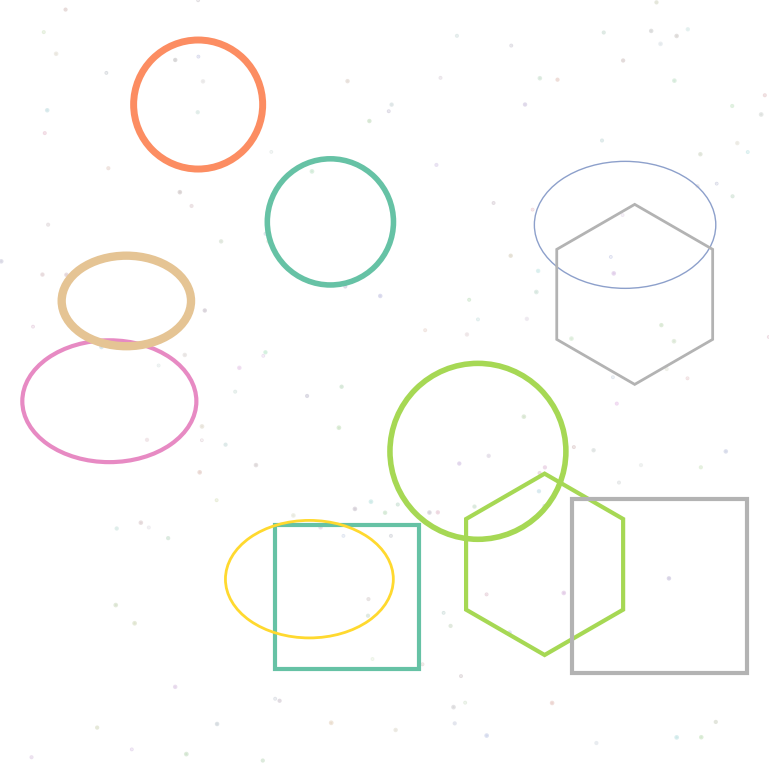[{"shape": "square", "thickness": 1.5, "radius": 0.47, "center": [0.45, 0.225]}, {"shape": "circle", "thickness": 2, "radius": 0.41, "center": [0.429, 0.712]}, {"shape": "circle", "thickness": 2.5, "radius": 0.42, "center": [0.257, 0.864]}, {"shape": "oval", "thickness": 0.5, "radius": 0.59, "center": [0.812, 0.708]}, {"shape": "oval", "thickness": 1.5, "radius": 0.57, "center": [0.142, 0.479]}, {"shape": "hexagon", "thickness": 1.5, "radius": 0.59, "center": [0.707, 0.267]}, {"shape": "circle", "thickness": 2, "radius": 0.57, "center": [0.621, 0.414]}, {"shape": "oval", "thickness": 1, "radius": 0.55, "center": [0.402, 0.248]}, {"shape": "oval", "thickness": 3, "radius": 0.42, "center": [0.164, 0.609]}, {"shape": "hexagon", "thickness": 1, "radius": 0.58, "center": [0.824, 0.618]}, {"shape": "square", "thickness": 1.5, "radius": 0.57, "center": [0.857, 0.239]}]